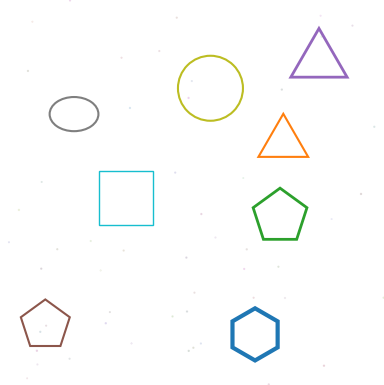[{"shape": "hexagon", "thickness": 3, "radius": 0.34, "center": [0.662, 0.131]}, {"shape": "triangle", "thickness": 1.5, "radius": 0.37, "center": [0.736, 0.63]}, {"shape": "pentagon", "thickness": 2, "radius": 0.37, "center": [0.727, 0.438]}, {"shape": "triangle", "thickness": 2, "radius": 0.42, "center": [0.829, 0.842]}, {"shape": "pentagon", "thickness": 1.5, "radius": 0.33, "center": [0.118, 0.155]}, {"shape": "oval", "thickness": 1.5, "radius": 0.32, "center": [0.192, 0.704]}, {"shape": "circle", "thickness": 1.5, "radius": 0.42, "center": [0.547, 0.771]}, {"shape": "square", "thickness": 1, "radius": 0.35, "center": [0.328, 0.486]}]